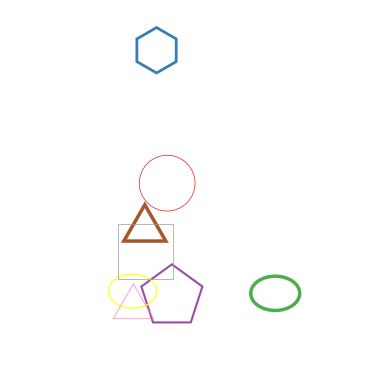[{"shape": "circle", "thickness": 0.5, "radius": 0.36, "center": [0.434, 0.524]}, {"shape": "hexagon", "thickness": 2, "radius": 0.29, "center": [0.407, 0.869]}, {"shape": "oval", "thickness": 2.5, "radius": 0.32, "center": [0.715, 0.238]}, {"shape": "pentagon", "thickness": 1.5, "radius": 0.42, "center": [0.446, 0.23]}, {"shape": "oval", "thickness": 1, "radius": 0.31, "center": [0.345, 0.244]}, {"shape": "triangle", "thickness": 2.5, "radius": 0.31, "center": [0.376, 0.405]}, {"shape": "triangle", "thickness": 0.5, "radius": 0.3, "center": [0.346, 0.202]}, {"shape": "square", "thickness": 0.5, "radius": 0.36, "center": [0.377, 0.348]}]